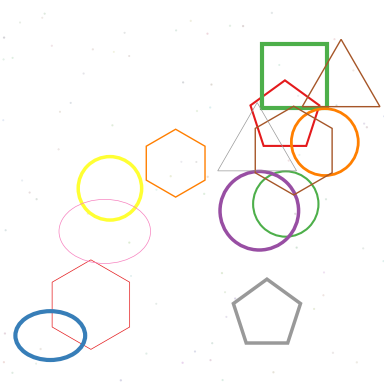[{"shape": "hexagon", "thickness": 0.5, "radius": 0.58, "center": [0.236, 0.209]}, {"shape": "pentagon", "thickness": 1.5, "radius": 0.47, "center": [0.74, 0.697]}, {"shape": "oval", "thickness": 3, "radius": 0.45, "center": [0.131, 0.128]}, {"shape": "circle", "thickness": 1.5, "radius": 0.42, "center": [0.742, 0.47]}, {"shape": "square", "thickness": 3, "radius": 0.42, "center": [0.764, 0.803]}, {"shape": "circle", "thickness": 2.5, "radius": 0.51, "center": [0.674, 0.453]}, {"shape": "hexagon", "thickness": 1, "radius": 0.44, "center": [0.456, 0.576]}, {"shape": "circle", "thickness": 2, "radius": 0.43, "center": [0.844, 0.631]}, {"shape": "circle", "thickness": 2.5, "radius": 0.41, "center": [0.286, 0.511]}, {"shape": "triangle", "thickness": 1, "radius": 0.58, "center": [0.886, 0.781]}, {"shape": "hexagon", "thickness": 1, "radius": 0.58, "center": [0.763, 0.609]}, {"shape": "oval", "thickness": 0.5, "radius": 0.59, "center": [0.272, 0.399]}, {"shape": "pentagon", "thickness": 2.5, "radius": 0.46, "center": [0.693, 0.183]}, {"shape": "triangle", "thickness": 0.5, "radius": 0.59, "center": [0.668, 0.615]}]